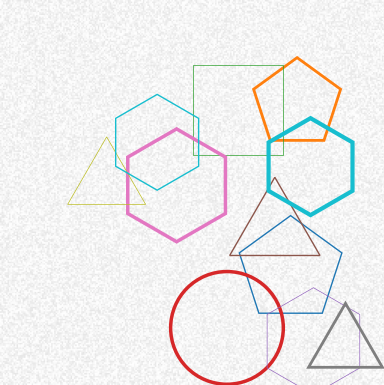[{"shape": "pentagon", "thickness": 1, "radius": 0.7, "center": [0.755, 0.3]}, {"shape": "pentagon", "thickness": 2, "radius": 0.59, "center": [0.772, 0.732]}, {"shape": "square", "thickness": 0.5, "radius": 0.59, "center": [0.618, 0.713]}, {"shape": "circle", "thickness": 2.5, "radius": 0.73, "center": [0.59, 0.148]}, {"shape": "hexagon", "thickness": 0.5, "radius": 0.69, "center": [0.814, 0.114]}, {"shape": "triangle", "thickness": 1, "radius": 0.68, "center": [0.714, 0.404]}, {"shape": "hexagon", "thickness": 2.5, "radius": 0.73, "center": [0.459, 0.519]}, {"shape": "triangle", "thickness": 2, "radius": 0.55, "center": [0.897, 0.101]}, {"shape": "triangle", "thickness": 0.5, "radius": 0.58, "center": [0.277, 0.528]}, {"shape": "hexagon", "thickness": 1, "radius": 0.62, "center": [0.408, 0.63]}, {"shape": "hexagon", "thickness": 3, "radius": 0.63, "center": [0.807, 0.567]}]